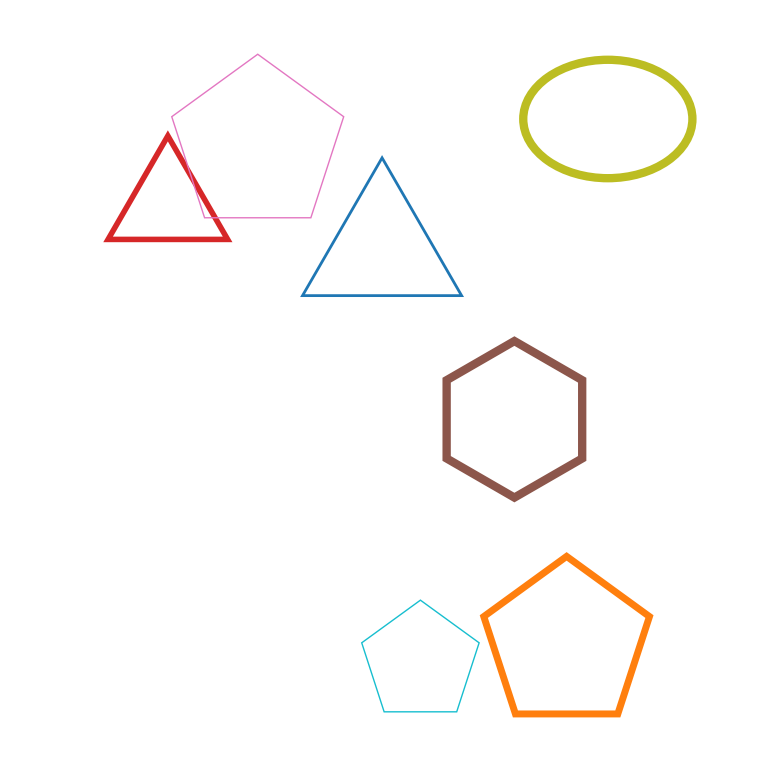[{"shape": "triangle", "thickness": 1, "radius": 0.6, "center": [0.496, 0.676]}, {"shape": "pentagon", "thickness": 2.5, "radius": 0.57, "center": [0.736, 0.164]}, {"shape": "triangle", "thickness": 2, "radius": 0.45, "center": [0.218, 0.734]}, {"shape": "hexagon", "thickness": 3, "radius": 0.51, "center": [0.668, 0.455]}, {"shape": "pentagon", "thickness": 0.5, "radius": 0.59, "center": [0.335, 0.812]}, {"shape": "oval", "thickness": 3, "radius": 0.55, "center": [0.789, 0.845]}, {"shape": "pentagon", "thickness": 0.5, "radius": 0.4, "center": [0.546, 0.14]}]